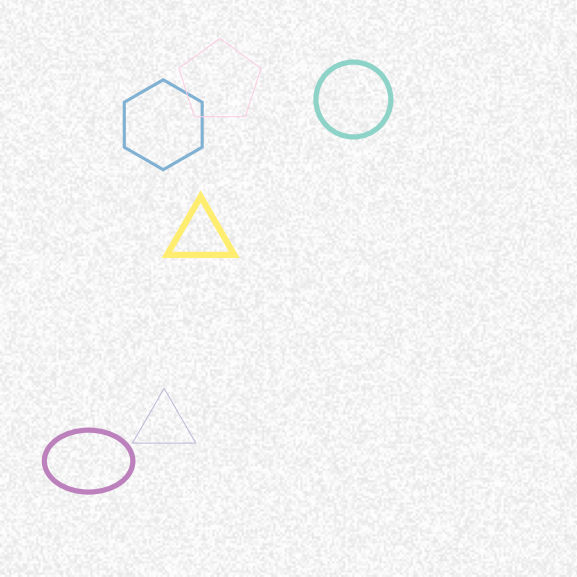[{"shape": "circle", "thickness": 2.5, "radius": 0.32, "center": [0.612, 0.827]}, {"shape": "triangle", "thickness": 0.5, "radius": 0.32, "center": [0.284, 0.263]}, {"shape": "hexagon", "thickness": 1.5, "radius": 0.39, "center": [0.283, 0.783]}, {"shape": "pentagon", "thickness": 0.5, "radius": 0.37, "center": [0.381, 0.858]}, {"shape": "oval", "thickness": 2.5, "radius": 0.38, "center": [0.153, 0.201]}, {"shape": "triangle", "thickness": 3, "radius": 0.34, "center": [0.347, 0.591]}]